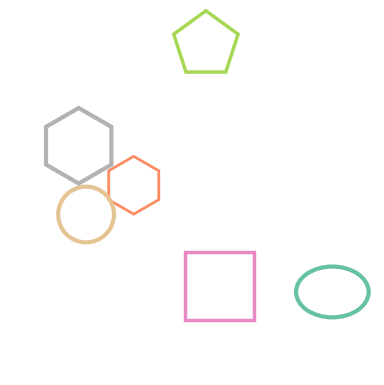[{"shape": "oval", "thickness": 3, "radius": 0.47, "center": [0.863, 0.242]}, {"shape": "hexagon", "thickness": 2, "radius": 0.38, "center": [0.347, 0.519]}, {"shape": "square", "thickness": 2.5, "radius": 0.45, "center": [0.57, 0.257]}, {"shape": "pentagon", "thickness": 2.5, "radius": 0.44, "center": [0.535, 0.884]}, {"shape": "circle", "thickness": 3, "radius": 0.36, "center": [0.224, 0.443]}, {"shape": "hexagon", "thickness": 3, "radius": 0.49, "center": [0.204, 0.621]}]